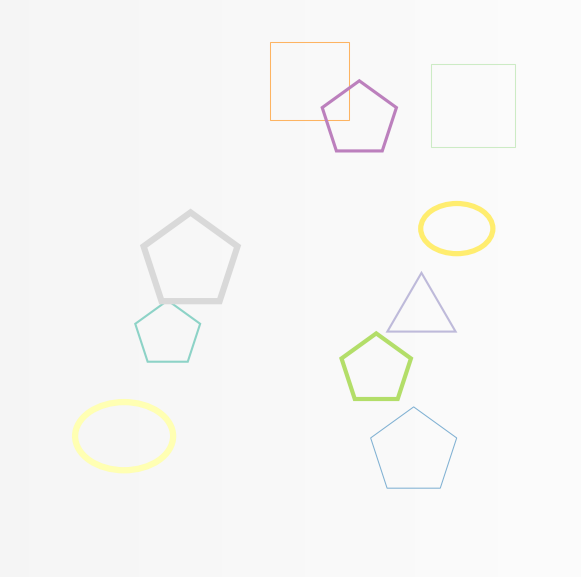[{"shape": "pentagon", "thickness": 1, "radius": 0.29, "center": [0.289, 0.42]}, {"shape": "oval", "thickness": 3, "radius": 0.42, "center": [0.214, 0.244]}, {"shape": "triangle", "thickness": 1, "radius": 0.34, "center": [0.725, 0.459]}, {"shape": "pentagon", "thickness": 0.5, "radius": 0.39, "center": [0.712, 0.217]}, {"shape": "square", "thickness": 0.5, "radius": 0.34, "center": [0.532, 0.859]}, {"shape": "pentagon", "thickness": 2, "radius": 0.31, "center": [0.647, 0.359]}, {"shape": "pentagon", "thickness": 3, "radius": 0.42, "center": [0.328, 0.546]}, {"shape": "pentagon", "thickness": 1.5, "radius": 0.34, "center": [0.618, 0.792]}, {"shape": "square", "thickness": 0.5, "radius": 0.36, "center": [0.814, 0.817]}, {"shape": "oval", "thickness": 2.5, "radius": 0.31, "center": [0.786, 0.603]}]